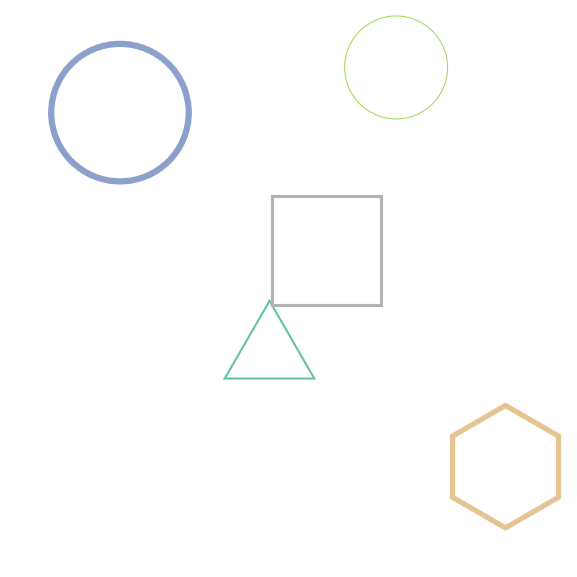[{"shape": "triangle", "thickness": 1, "radius": 0.45, "center": [0.467, 0.388]}, {"shape": "circle", "thickness": 3, "radius": 0.6, "center": [0.208, 0.804]}, {"shape": "circle", "thickness": 0.5, "radius": 0.45, "center": [0.686, 0.882]}, {"shape": "hexagon", "thickness": 2.5, "radius": 0.53, "center": [0.875, 0.191]}, {"shape": "square", "thickness": 1.5, "radius": 0.47, "center": [0.565, 0.566]}]